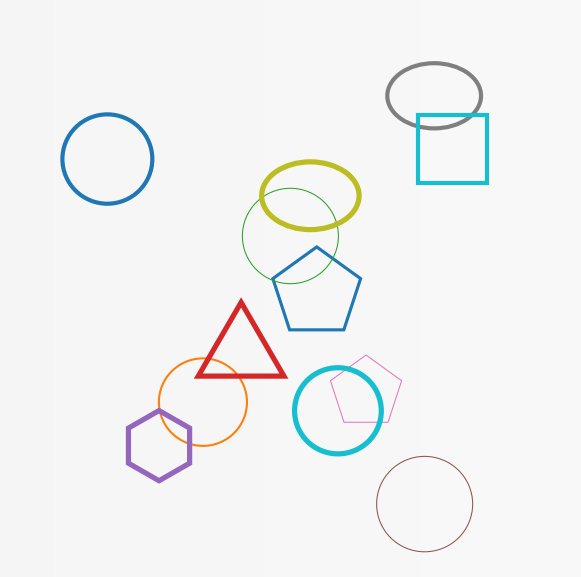[{"shape": "circle", "thickness": 2, "radius": 0.39, "center": [0.185, 0.724]}, {"shape": "pentagon", "thickness": 1.5, "radius": 0.4, "center": [0.545, 0.492]}, {"shape": "circle", "thickness": 1, "radius": 0.38, "center": [0.349, 0.303]}, {"shape": "circle", "thickness": 0.5, "radius": 0.41, "center": [0.5, 0.59]}, {"shape": "triangle", "thickness": 2.5, "radius": 0.43, "center": [0.415, 0.39]}, {"shape": "hexagon", "thickness": 2.5, "radius": 0.3, "center": [0.274, 0.227]}, {"shape": "circle", "thickness": 0.5, "radius": 0.41, "center": [0.731, 0.126]}, {"shape": "pentagon", "thickness": 0.5, "radius": 0.32, "center": [0.63, 0.32]}, {"shape": "oval", "thickness": 2, "radius": 0.4, "center": [0.747, 0.833]}, {"shape": "oval", "thickness": 2.5, "radius": 0.42, "center": [0.534, 0.66]}, {"shape": "circle", "thickness": 2.5, "radius": 0.37, "center": [0.581, 0.288]}, {"shape": "square", "thickness": 2, "radius": 0.29, "center": [0.779, 0.741]}]